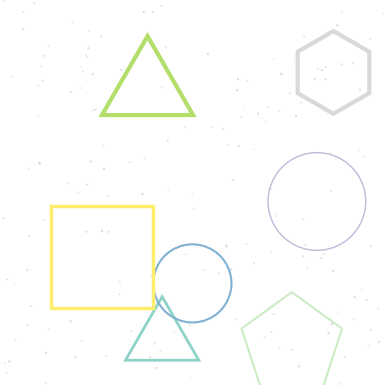[{"shape": "triangle", "thickness": 2, "radius": 0.55, "center": [0.421, 0.119]}, {"shape": "circle", "thickness": 1, "radius": 0.63, "center": [0.823, 0.477]}, {"shape": "circle", "thickness": 1.5, "radius": 0.51, "center": [0.5, 0.264]}, {"shape": "triangle", "thickness": 3, "radius": 0.68, "center": [0.383, 0.77]}, {"shape": "hexagon", "thickness": 3, "radius": 0.54, "center": [0.866, 0.812]}, {"shape": "pentagon", "thickness": 1.5, "radius": 0.69, "center": [0.758, 0.104]}, {"shape": "square", "thickness": 2.5, "radius": 0.67, "center": [0.266, 0.333]}]